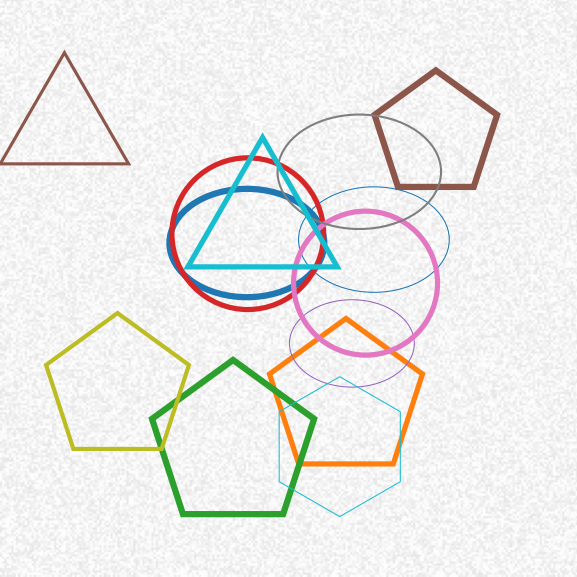[{"shape": "oval", "thickness": 0.5, "radius": 0.65, "center": [0.647, 0.584]}, {"shape": "oval", "thickness": 3, "radius": 0.67, "center": [0.427, 0.578]}, {"shape": "pentagon", "thickness": 2.5, "radius": 0.7, "center": [0.599, 0.308]}, {"shape": "pentagon", "thickness": 3, "radius": 0.74, "center": [0.404, 0.228]}, {"shape": "circle", "thickness": 2.5, "radius": 0.66, "center": [0.429, 0.594]}, {"shape": "oval", "thickness": 0.5, "radius": 0.54, "center": [0.609, 0.404]}, {"shape": "pentagon", "thickness": 3, "radius": 0.56, "center": [0.755, 0.766]}, {"shape": "triangle", "thickness": 1.5, "radius": 0.64, "center": [0.112, 0.78]}, {"shape": "circle", "thickness": 2.5, "radius": 0.62, "center": [0.633, 0.509]}, {"shape": "oval", "thickness": 1, "radius": 0.71, "center": [0.622, 0.702]}, {"shape": "pentagon", "thickness": 2, "radius": 0.65, "center": [0.203, 0.327]}, {"shape": "hexagon", "thickness": 0.5, "radius": 0.61, "center": [0.588, 0.226]}, {"shape": "triangle", "thickness": 2.5, "radius": 0.75, "center": [0.455, 0.612]}]